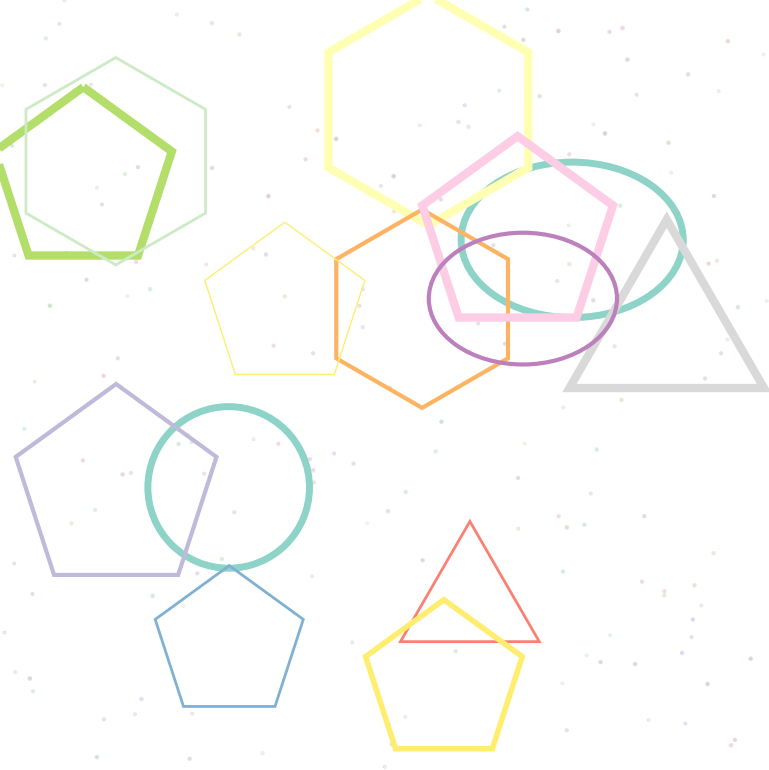[{"shape": "circle", "thickness": 2.5, "radius": 0.52, "center": [0.297, 0.367]}, {"shape": "oval", "thickness": 2.5, "radius": 0.72, "center": [0.743, 0.688]}, {"shape": "hexagon", "thickness": 3, "radius": 0.75, "center": [0.556, 0.857]}, {"shape": "pentagon", "thickness": 1.5, "radius": 0.69, "center": [0.151, 0.364]}, {"shape": "triangle", "thickness": 1, "radius": 0.52, "center": [0.61, 0.219]}, {"shape": "pentagon", "thickness": 1, "radius": 0.51, "center": [0.298, 0.164]}, {"shape": "hexagon", "thickness": 1.5, "radius": 0.64, "center": [0.548, 0.599]}, {"shape": "pentagon", "thickness": 3, "radius": 0.6, "center": [0.108, 0.766]}, {"shape": "pentagon", "thickness": 3, "radius": 0.65, "center": [0.672, 0.693]}, {"shape": "triangle", "thickness": 3, "radius": 0.73, "center": [0.866, 0.569]}, {"shape": "oval", "thickness": 1.5, "radius": 0.61, "center": [0.679, 0.612]}, {"shape": "hexagon", "thickness": 1, "radius": 0.67, "center": [0.15, 0.791]}, {"shape": "pentagon", "thickness": 2, "radius": 0.53, "center": [0.576, 0.114]}, {"shape": "pentagon", "thickness": 0.5, "radius": 0.55, "center": [0.37, 0.602]}]